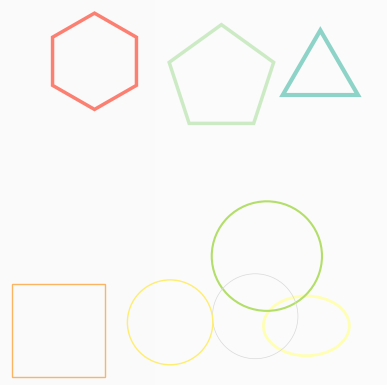[{"shape": "triangle", "thickness": 3, "radius": 0.56, "center": [0.827, 0.809]}, {"shape": "oval", "thickness": 2, "radius": 0.55, "center": [0.791, 0.154]}, {"shape": "hexagon", "thickness": 2.5, "radius": 0.63, "center": [0.244, 0.841]}, {"shape": "square", "thickness": 1, "radius": 0.6, "center": [0.151, 0.141]}, {"shape": "circle", "thickness": 1.5, "radius": 0.71, "center": [0.689, 0.335]}, {"shape": "circle", "thickness": 0.5, "radius": 0.55, "center": [0.659, 0.179]}, {"shape": "pentagon", "thickness": 2.5, "radius": 0.71, "center": [0.571, 0.794]}, {"shape": "circle", "thickness": 1, "radius": 0.55, "center": [0.439, 0.163]}]